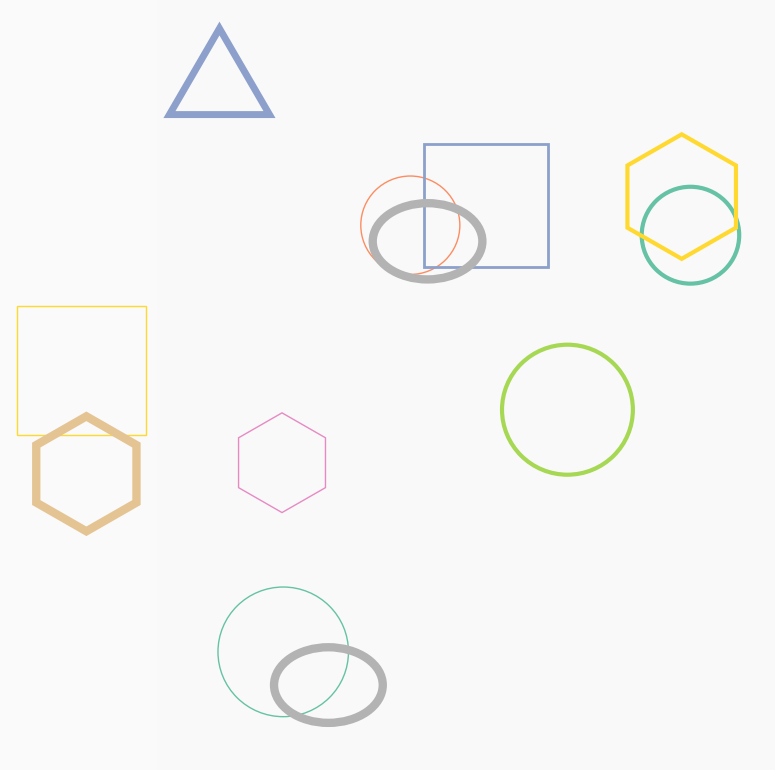[{"shape": "circle", "thickness": 0.5, "radius": 0.42, "center": [0.365, 0.153]}, {"shape": "circle", "thickness": 1.5, "radius": 0.31, "center": [0.891, 0.695]}, {"shape": "circle", "thickness": 0.5, "radius": 0.32, "center": [0.529, 0.707]}, {"shape": "triangle", "thickness": 2.5, "radius": 0.37, "center": [0.283, 0.888]}, {"shape": "square", "thickness": 1, "radius": 0.4, "center": [0.627, 0.733]}, {"shape": "hexagon", "thickness": 0.5, "radius": 0.32, "center": [0.364, 0.399]}, {"shape": "circle", "thickness": 1.5, "radius": 0.42, "center": [0.732, 0.468]}, {"shape": "square", "thickness": 0.5, "radius": 0.42, "center": [0.105, 0.519]}, {"shape": "hexagon", "thickness": 1.5, "radius": 0.4, "center": [0.88, 0.745]}, {"shape": "hexagon", "thickness": 3, "radius": 0.37, "center": [0.111, 0.385]}, {"shape": "oval", "thickness": 3, "radius": 0.35, "center": [0.552, 0.687]}, {"shape": "oval", "thickness": 3, "radius": 0.35, "center": [0.424, 0.11]}]